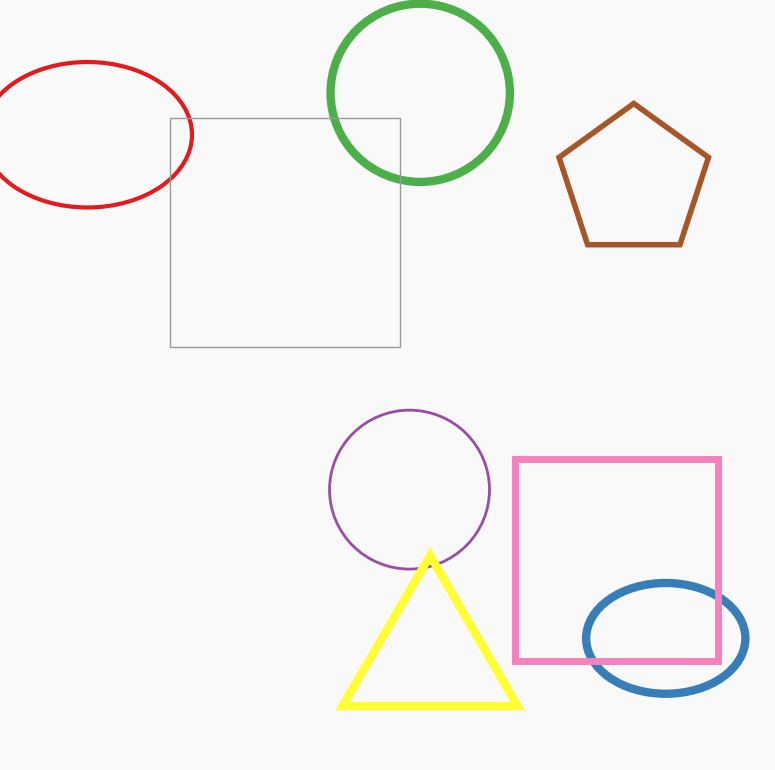[{"shape": "oval", "thickness": 1.5, "radius": 0.67, "center": [0.113, 0.825]}, {"shape": "oval", "thickness": 3, "radius": 0.51, "center": [0.859, 0.171]}, {"shape": "circle", "thickness": 3, "radius": 0.58, "center": [0.542, 0.879]}, {"shape": "circle", "thickness": 1, "radius": 0.52, "center": [0.528, 0.364]}, {"shape": "triangle", "thickness": 3, "radius": 0.65, "center": [0.555, 0.148]}, {"shape": "pentagon", "thickness": 2, "radius": 0.51, "center": [0.818, 0.764]}, {"shape": "square", "thickness": 2.5, "radius": 0.66, "center": [0.796, 0.273]}, {"shape": "square", "thickness": 0.5, "radius": 0.74, "center": [0.368, 0.698]}]